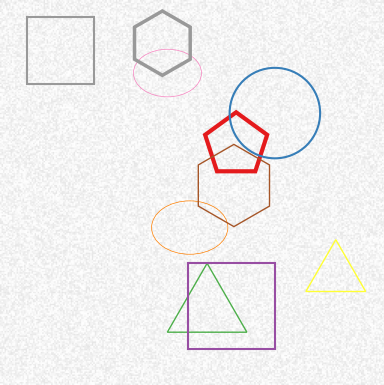[{"shape": "pentagon", "thickness": 3, "radius": 0.42, "center": [0.613, 0.624]}, {"shape": "circle", "thickness": 1.5, "radius": 0.59, "center": [0.714, 0.706]}, {"shape": "triangle", "thickness": 1, "radius": 0.6, "center": [0.538, 0.197]}, {"shape": "square", "thickness": 1.5, "radius": 0.56, "center": [0.602, 0.205]}, {"shape": "oval", "thickness": 0.5, "radius": 0.5, "center": [0.493, 0.409]}, {"shape": "triangle", "thickness": 1, "radius": 0.45, "center": [0.872, 0.288]}, {"shape": "hexagon", "thickness": 1, "radius": 0.53, "center": [0.608, 0.518]}, {"shape": "oval", "thickness": 0.5, "radius": 0.44, "center": [0.435, 0.81]}, {"shape": "hexagon", "thickness": 2.5, "radius": 0.42, "center": [0.422, 0.888]}, {"shape": "square", "thickness": 1.5, "radius": 0.43, "center": [0.156, 0.868]}]